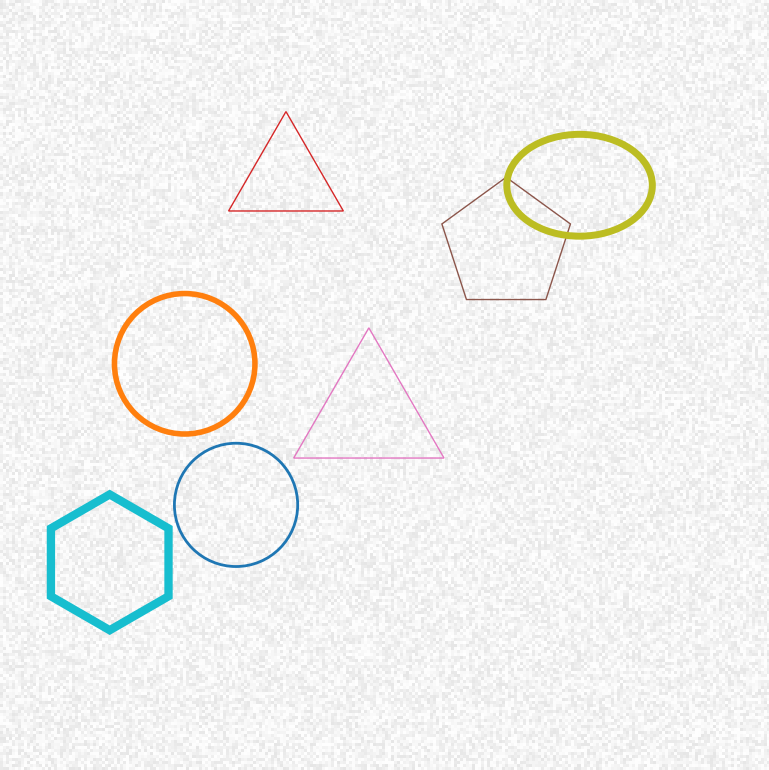[{"shape": "circle", "thickness": 1, "radius": 0.4, "center": [0.307, 0.344]}, {"shape": "circle", "thickness": 2, "radius": 0.46, "center": [0.24, 0.528]}, {"shape": "triangle", "thickness": 0.5, "radius": 0.43, "center": [0.371, 0.769]}, {"shape": "pentagon", "thickness": 0.5, "radius": 0.44, "center": [0.657, 0.682]}, {"shape": "triangle", "thickness": 0.5, "radius": 0.56, "center": [0.479, 0.462]}, {"shape": "oval", "thickness": 2.5, "radius": 0.47, "center": [0.753, 0.759]}, {"shape": "hexagon", "thickness": 3, "radius": 0.44, "center": [0.142, 0.27]}]